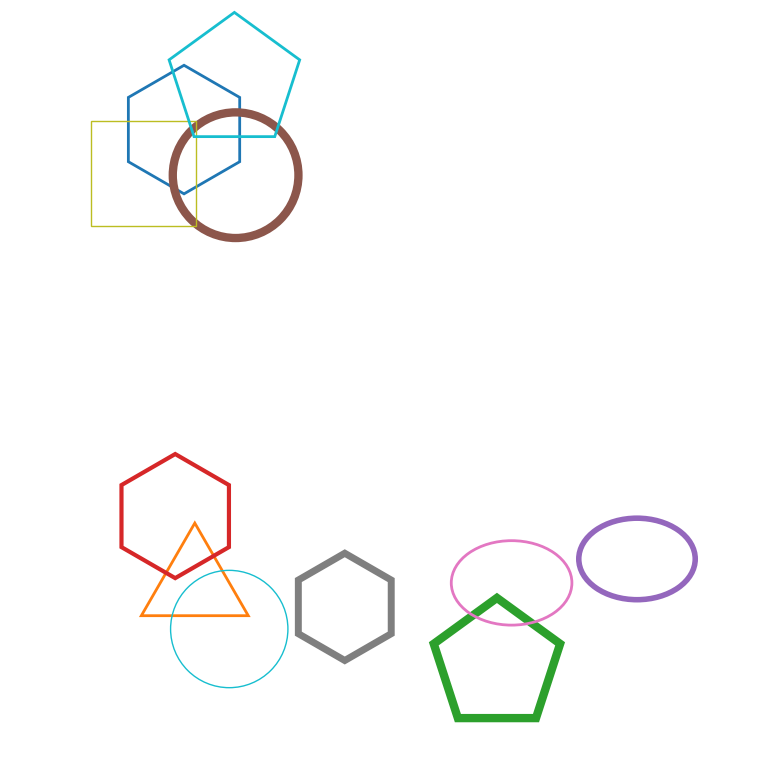[{"shape": "hexagon", "thickness": 1, "radius": 0.42, "center": [0.239, 0.832]}, {"shape": "triangle", "thickness": 1, "radius": 0.4, "center": [0.253, 0.24]}, {"shape": "pentagon", "thickness": 3, "radius": 0.43, "center": [0.645, 0.137]}, {"shape": "hexagon", "thickness": 1.5, "radius": 0.4, "center": [0.228, 0.33]}, {"shape": "oval", "thickness": 2, "radius": 0.38, "center": [0.827, 0.274]}, {"shape": "circle", "thickness": 3, "radius": 0.41, "center": [0.306, 0.772]}, {"shape": "oval", "thickness": 1, "radius": 0.39, "center": [0.664, 0.243]}, {"shape": "hexagon", "thickness": 2.5, "radius": 0.35, "center": [0.448, 0.212]}, {"shape": "square", "thickness": 0.5, "radius": 0.34, "center": [0.187, 0.775]}, {"shape": "circle", "thickness": 0.5, "radius": 0.38, "center": [0.298, 0.183]}, {"shape": "pentagon", "thickness": 1, "radius": 0.45, "center": [0.304, 0.895]}]